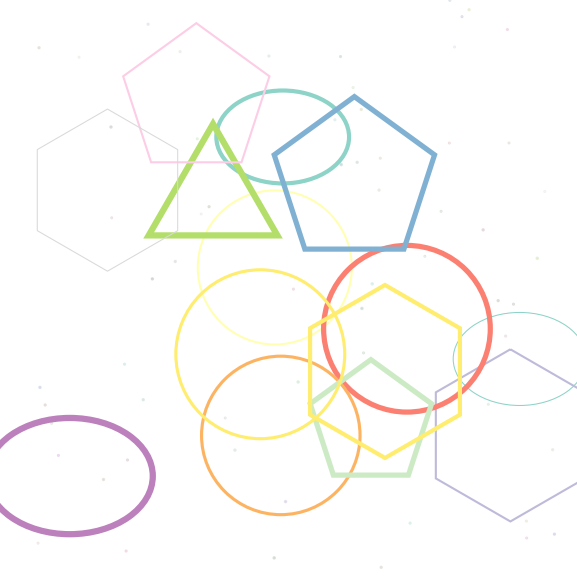[{"shape": "oval", "thickness": 0.5, "radius": 0.58, "center": [0.9, 0.378]}, {"shape": "oval", "thickness": 2, "radius": 0.57, "center": [0.49, 0.762]}, {"shape": "circle", "thickness": 1, "radius": 0.67, "center": [0.476, 0.536]}, {"shape": "hexagon", "thickness": 1, "radius": 0.75, "center": [0.884, 0.245]}, {"shape": "circle", "thickness": 2.5, "radius": 0.72, "center": [0.705, 0.43]}, {"shape": "pentagon", "thickness": 2.5, "radius": 0.73, "center": [0.614, 0.686]}, {"shape": "circle", "thickness": 1.5, "radius": 0.69, "center": [0.486, 0.245]}, {"shape": "triangle", "thickness": 3, "radius": 0.64, "center": [0.369, 0.656]}, {"shape": "pentagon", "thickness": 1, "radius": 0.67, "center": [0.34, 0.826]}, {"shape": "hexagon", "thickness": 0.5, "radius": 0.7, "center": [0.186, 0.67]}, {"shape": "oval", "thickness": 3, "radius": 0.72, "center": [0.121, 0.175]}, {"shape": "pentagon", "thickness": 2.5, "radius": 0.55, "center": [0.642, 0.266]}, {"shape": "hexagon", "thickness": 2, "radius": 0.75, "center": [0.667, 0.356]}, {"shape": "circle", "thickness": 1.5, "radius": 0.73, "center": [0.451, 0.386]}]